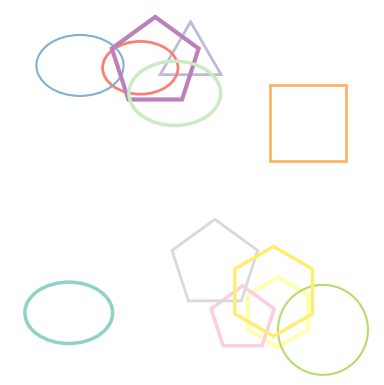[{"shape": "oval", "thickness": 2.5, "radius": 0.57, "center": [0.179, 0.187]}, {"shape": "hexagon", "thickness": 3, "radius": 0.45, "center": [0.722, 0.189]}, {"shape": "triangle", "thickness": 2, "radius": 0.46, "center": [0.495, 0.852]}, {"shape": "oval", "thickness": 2, "radius": 0.49, "center": [0.364, 0.824]}, {"shape": "oval", "thickness": 1.5, "radius": 0.57, "center": [0.208, 0.83]}, {"shape": "square", "thickness": 2, "radius": 0.49, "center": [0.8, 0.681]}, {"shape": "circle", "thickness": 1.5, "radius": 0.58, "center": [0.839, 0.143]}, {"shape": "pentagon", "thickness": 2.5, "radius": 0.43, "center": [0.63, 0.171]}, {"shape": "pentagon", "thickness": 2, "radius": 0.58, "center": [0.558, 0.313]}, {"shape": "pentagon", "thickness": 3, "radius": 0.59, "center": [0.403, 0.837]}, {"shape": "oval", "thickness": 2.5, "radius": 0.6, "center": [0.454, 0.758]}, {"shape": "hexagon", "thickness": 2.5, "radius": 0.58, "center": [0.711, 0.243]}]